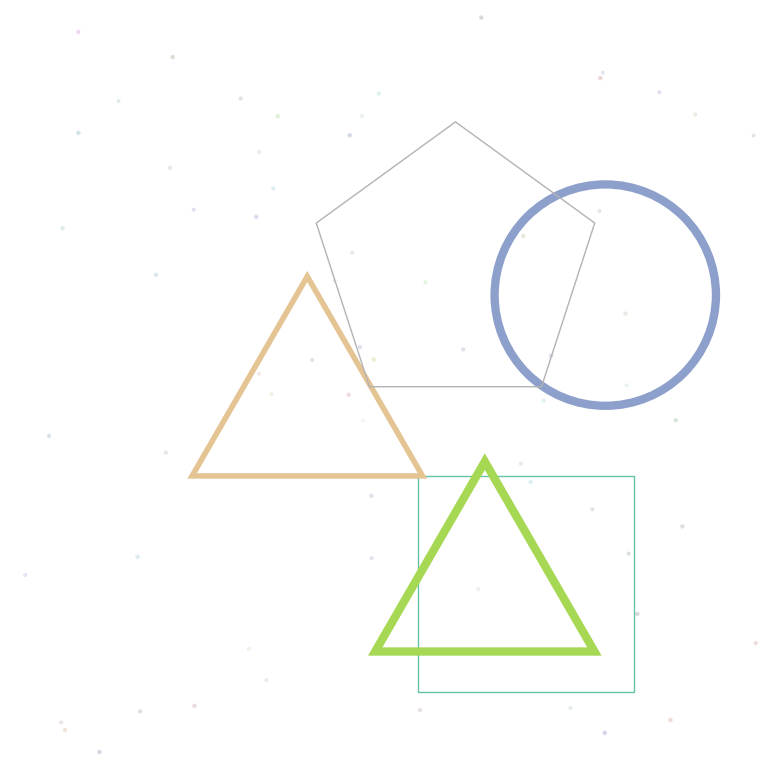[{"shape": "square", "thickness": 0.5, "radius": 0.7, "center": [0.683, 0.241]}, {"shape": "circle", "thickness": 3, "radius": 0.72, "center": [0.786, 0.617]}, {"shape": "triangle", "thickness": 3, "radius": 0.82, "center": [0.63, 0.236]}, {"shape": "triangle", "thickness": 2, "radius": 0.86, "center": [0.399, 0.468]}, {"shape": "pentagon", "thickness": 0.5, "radius": 0.95, "center": [0.592, 0.652]}]